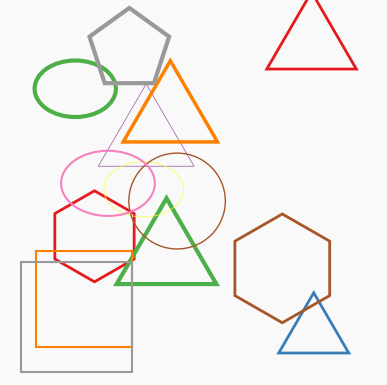[{"shape": "hexagon", "thickness": 2, "radius": 0.59, "center": [0.244, 0.386]}, {"shape": "triangle", "thickness": 2, "radius": 0.67, "center": [0.804, 0.887]}, {"shape": "triangle", "thickness": 2, "radius": 0.52, "center": [0.81, 0.135]}, {"shape": "oval", "thickness": 3, "radius": 0.52, "center": [0.194, 0.769]}, {"shape": "triangle", "thickness": 3, "radius": 0.74, "center": [0.43, 0.336]}, {"shape": "triangle", "thickness": 0.5, "radius": 0.71, "center": [0.377, 0.64]}, {"shape": "triangle", "thickness": 2.5, "radius": 0.7, "center": [0.44, 0.702]}, {"shape": "square", "thickness": 1.5, "radius": 0.62, "center": [0.217, 0.223]}, {"shape": "oval", "thickness": 0.5, "radius": 0.51, "center": [0.371, 0.508]}, {"shape": "circle", "thickness": 1, "radius": 0.62, "center": [0.457, 0.478]}, {"shape": "hexagon", "thickness": 2, "radius": 0.71, "center": [0.728, 0.303]}, {"shape": "oval", "thickness": 1.5, "radius": 0.6, "center": [0.279, 0.524]}, {"shape": "square", "thickness": 1.5, "radius": 0.71, "center": [0.197, 0.175]}, {"shape": "pentagon", "thickness": 3, "radius": 0.54, "center": [0.334, 0.871]}]